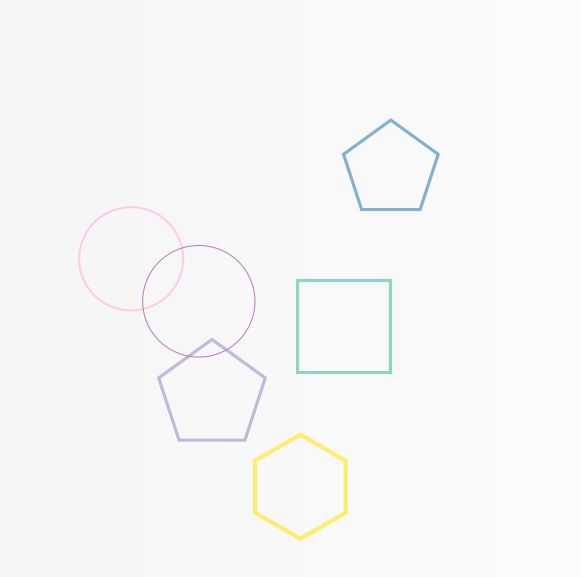[{"shape": "square", "thickness": 1.5, "radius": 0.4, "center": [0.591, 0.435]}, {"shape": "pentagon", "thickness": 1.5, "radius": 0.48, "center": [0.365, 0.315]}, {"shape": "pentagon", "thickness": 1.5, "radius": 0.43, "center": [0.672, 0.706]}, {"shape": "circle", "thickness": 1, "radius": 0.45, "center": [0.226, 0.551]}, {"shape": "circle", "thickness": 0.5, "radius": 0.48, "center": [0.342, 0.477]}, {"shape": "hexagon", "thickness": 2, "radius": 0.45, "center": [0.517, 0.156]}]